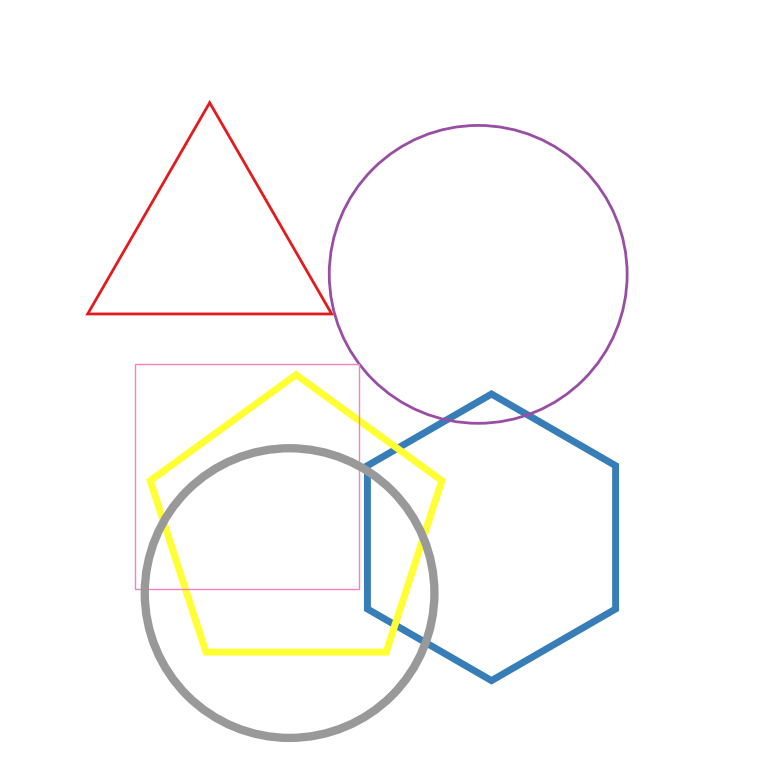[{"shape": "triangle", "thickness": 1, "radius": 0.91, "center": [0.272, 0.684]}, {"shape": "hexagon", "thickness": 2.5, "radius": 0.93, "center": [0.638, 0.302]}, {"shape": "circle", "thickness": 1, "radius": 0.97, "center": [0.621, 0.644]}, {"shape": "pentagon", "thickness": 2.5, "radius": 1.0, "center": [0.384, 0.314]}, {"shape": "square", "thickness": 0.5, "radius": 0.73, "center": [0.321, 0.381]}, {"shape": "circle", "thickness": 3, "radius": 0.94, "center": [0.376, 0.23]}]